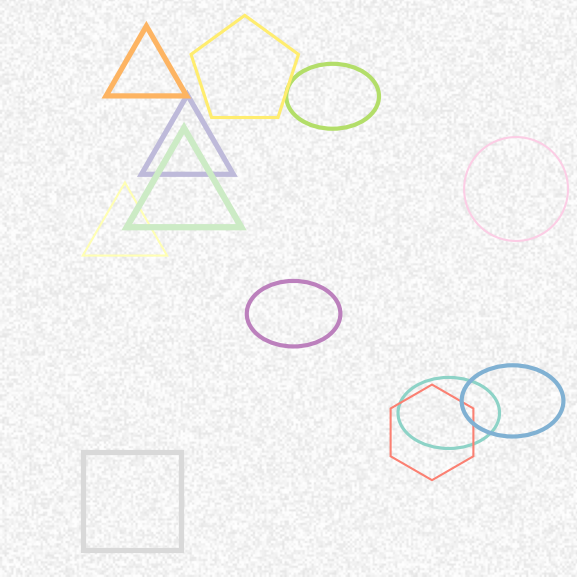[{"shape": "oval", "thickness": 1.5, "radius": 0.44, "center": [0.777, 0.284]}, {"shape": "triangle", "thickness": 1, "radius": 0.42, "center": [0.216, 0.599]}, {"shape": "triangle", "thickness": 2.5, "radius": 0.46, "center": [0.324, 0.743]}, {"shape": "hexagon", "thickness": 1, "radius": 0.41, "center": [0.748, 0.25]}, {"shape": "oval", "thickness": 2, "radius": 0.44, "center": [0.888, 0.305]}, {"shape": "triangle", "thickness": 2.5, "radius": 0.4, "center": [0.253, 0.873]}, {"shape": "oval", "thickness": 2, "radius": 0.4, "center": [0.576, 0.832]}, {"shape": "circle", "thickness": 1, "radius": 0.45, "center": [0.894, 0.672]}, {"shape": "square", "thickness": 2.5, "radius": 0.42, "center": [0.228, 0.131]}, {"shape": "oval", "thickness": 2, "radius": 0.41, "center": [0.508, 0.456]}, {"shape": "triangle", "thickness": 3, "radius": 0.57, "center": [0.319, 0.663]}, {"shape": "pentagon", "thickness": 1.5, "radius": 0.49, "center": [0.424, 0.875]}]